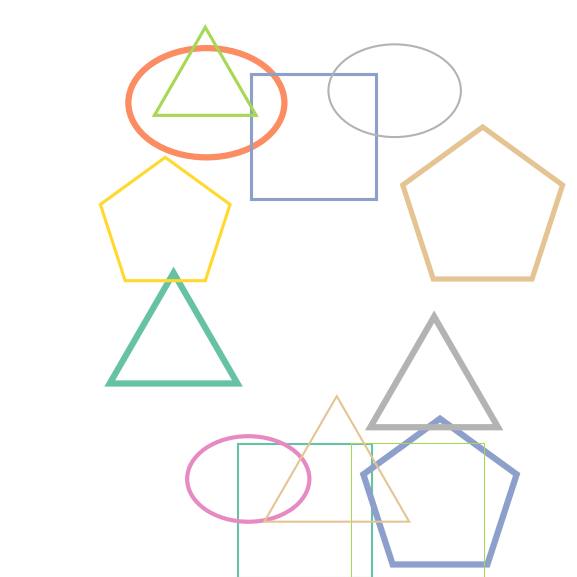[{"shape": "triangle", "thickness": 3, "radius": 0.64, "center": [0.301, 0.399]}, {"shape": "square", "thickness": 1, "radius": 0.58, "center": [0.528, 0.115]}, {"shape": "oval", "thickness": 3, "radius": 0.68, "center": [0.357, 0.821]}, {"shape": "square", "thickness": 1.5, "radius": 0.54, "center": [0.543, 0.763]}, {"shape": "pentagon", "thickness": 3, "radius": 0.7, "center": [0.762, 0.135]}, {"shape": "oval", "thickness": 2, "radius": 0.53, "center": [0.43, 0.17]}, {"shape": "square", "thickness": 0.5, "radius": 0.58, "center": [0.723, 0.116]}, {"shape": "triangle", "thickness": 1.5, "radius": 0.51, "center": [0.355, 0.85]}, {"shape": "pentagon", "thickness": 1.5, "radius": 0.59, "center": [0.286, 0.609]}, {"shape": "pentagon", "thickness": 2.5, "radius": 0.73, "center": [0.836, 0.634]}, {"shape": "triangle", "thickness": 1, "radius": 0.72, "center": [0.583, 0.168]}, {"shape": "triangle", "thickness": 3, "radius": 0.64, "center": [0.752, 0.323]}, {"shape": "oval", "thickness": 1, "radius": 0.57, "center": [0.683, 0.842]}]